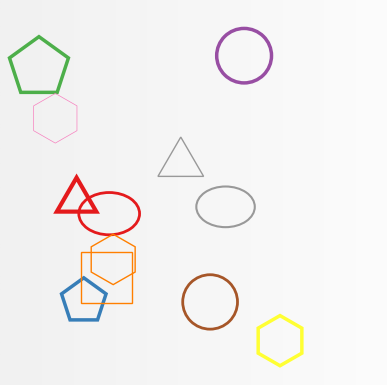[{"shape": "triangle", "thickness": 3, "radius": 0.29, "center": [0.198, 0.48]}, {"shape": "oval", "thickness": 2, "radius": 0.39, "center": [0.282, 0.445]}, {"shape": "pentagon", "thickness": 2.5, "radius": 0.3, "center": [0.216, 0.218]}, {"shape": "pentagon", "thickness": 2.5, "radius": 0.4, "center": [0.101, 0.825]}, {"shape": "circle", "thickness": 2.5, "radius": 0.35, "center": [0.63, 0.855]}, {"shape": "square", "thickness": 1, "radius": 0.33, "center": [0.275, 0.28]}, {"shape": "hexagon", "thickness": 1, "radius": 0.33, "center": [0.292, 0.326]}, {"shape": "hexagon", "thickness": 2.5, "radius": 0.33, "center": [0.723, 0.115]}, {"shape": "circle", "thickness": 2, "radius": 0.35, "center": [0.542, 0.216]}, {"shape": "hexagon", "thickness": 0.5, "radius": 0.32, "center": [0.143, 0.693]}, {"shape": "triangle", "thickness": 1, "radius": 0.34, "center": [0.466, 0.576]}, {"shape": "oval", "thickness": 1.5, "radius": 0.38, "center": [0.582, 0.463]}]